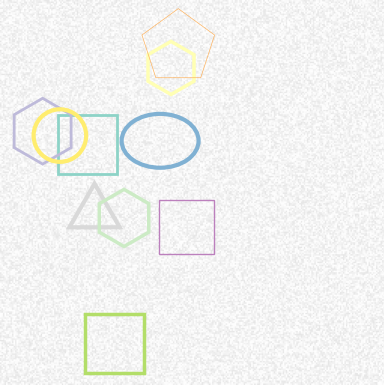[{"shape": "square", "thickness": 2, "radius": 0.38, "center": [0.228, 0.624]}, {"shape": "hexagon", "thickness": 2.5, "radius": 0.34, "center": [0.444, 0.824]}, {"shape": "hexagon", "thickness": 2, "radius": 0.43, "center": [0.111, 0.659]}, {"shape": "oval", "thickness": 3, "radius": 0.5, "center": [0.416, 0.634]}, {"shape": "pentagon", "thickness": 0.5, "radius": 0.5, "center": [0.463, 0.878]}, {"shape": "square", "thickness": 2.5, "radius": 0.38, "center": [0.297, 0.108]}, {"shape": "triangle", "thickness": 3, "radius": 0.38, "center": [0.246, 0.447]}, {"shape": "square", "thickness": 1, "radius": 0.35, "center": [0.485, 0.411]}, {"shape": "hexagon", "thickness": 2.5, "radius": 0.37, "center": [0.322, 0.434]}, {"shape": "circle", "thickness": 3, "radius": 0.34, "center": [0.156, 0.648]}]